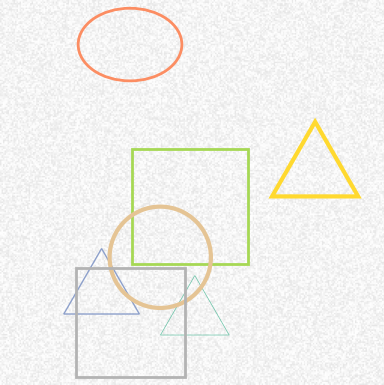[{"shape": "triangle", "thickness": 0.5, "radius": 0.52, "center": [0.506, 0.181]}, {"shape": "oval", "thickness": 2, "radius": 0.67, "center": [0.338, 0.884]}, {"shape": "triangle", "thickness": 1, "radius": 0.57, "center": [0.264, 0.241]}, {"shape": "square", "thickness": 2, "radius": 0.75, "center": [0.494, 0.464]}, {"shape": "triangle", "thickness": 3, "radius": 0.65, "center": [0.818, 0.554]}, {"shape": "circle", "thickness": 3, "radius": 0.66, "center": [0.416, 0.332]}, {"shape": "square", "thickness": 2, "radius": 0.71, "center": [0.339, 0.163]}]